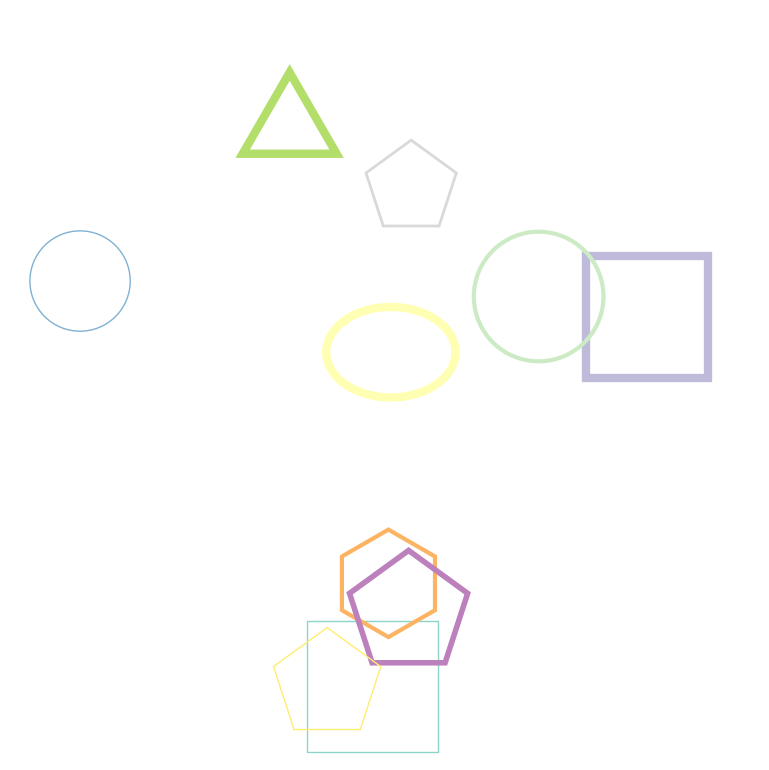[{"shape": "square", "thickness": 0.5, "radius": 0.43, "center": [0.484, 0.108]}, {"shape": "oval", "thickness": 3, "radius": 0.42, "center": [0.508, 0.543]}, {"shape": "square", "thickness": 3, "radius": 0.4, "center": [0.841, 0.588]}, {"shape": "circle", "thickness": 0.5, "radius": 0.33, "center": [0.104, 0.635]}, {"shape": "hexagon", "thickness": 1.5, "radius": 0.35, "center": [0.504, 0.242]}, {"shape": "triangle", "thickness": 3, "radius": 0.35, "center": [0.376, 0.836]}, {"shape": "pentagon", "thickness": 1, "radius": 0.31, "center": [0.534, 0.756]}, {"shape": "pentagon", "thickness": 2, "radius": 0.4, "center": [0.531, 0.204]}, {"shape": "circle", "thickness": 1.5, "radius": 0.42, "center": [0.7, 0.615]}, {"shape": "pentagon", "thickness": 0.5, "radius": 0.37, "center": [0.425, 0.112]}]